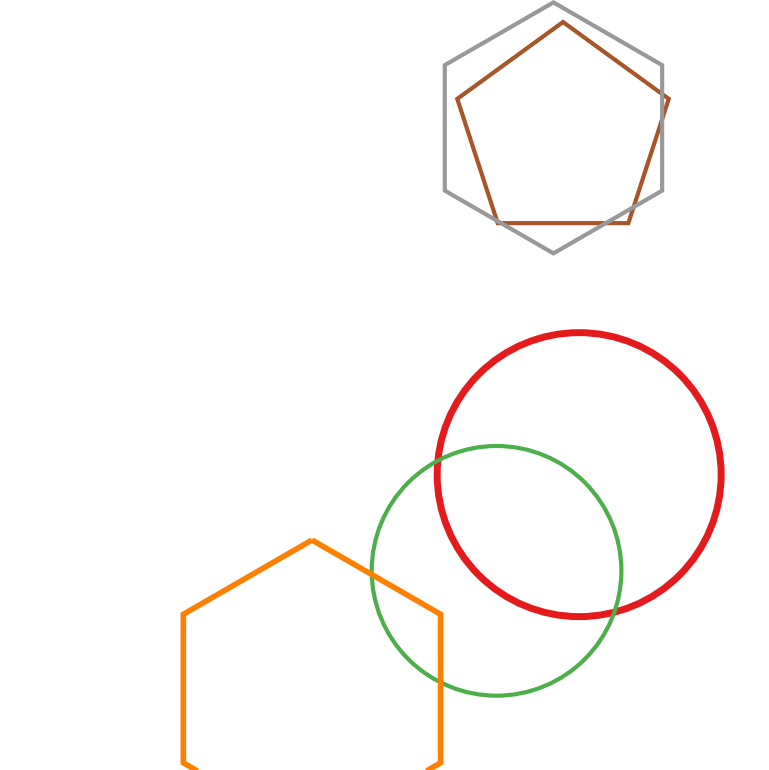[{"shape": "circle", "thickness": 2.5, "radius": 0.92, "center": [0.752, 0.384]}, {"shape": "circle", "thickness": 1.5, "radius": 0.81, "center": [0.645, 0.259]}, {"shape": "hexagon", "thickness": 2, "radius": 0.96, "center": [0.405, 0.106]}, {"shape": "pentagon", "thickness": 1.5, "radius": 0.72, "center": [0.731, 0.827]}, {"shape": "hexagon", "thickness": 1.5, "radius": 0.81, "center": [0.719, 0.834]}]